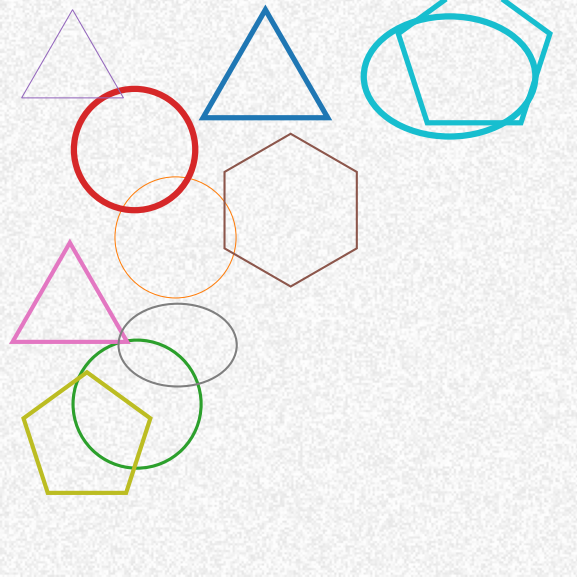[{"shape": "triangle", "thickness": 2.5, "radius": 0.62, "center": [0.46, 0.858]}, {"shape": "circle", "thickness": 0.5, "radius": 0.52, "center": [0.304, 0.588]}, {"shape": "circle", "thickness": 1.5, "radius": 0.55, "center": [0.237, 0.299]}, {"shape": "circle", "thickness": 3, "radius": 0.53, "center": [0.233, 0.74]}, {"shape": "triangle", "thickness": 0.5, "radius": 0.51, "center": [0.126, 0.881]}, {"shape": "hexagon", "thickness": 1, "radius": 0.66, "center": [0.503, 0.635]}, {"shape": "triangle", "thickness": 2, "radius": 0.57, "center": [0.121, 0.464]}, {"shape": "oval", "thickness": 1, "radius": 0.51, "center": [0.308, 0.402]}, {"shape": "pentagon", "thickness": 2, "radius": 0.58, "center": [0.151, 0.239]}, {"shape": "oval", "thickness": 3, "radius": 0.74, "center": [0.778, 0.867]}, {"shape": "pentagon", "thickness": 2.5, "radius": 0.69, "center": [0.821, 0.898]}]